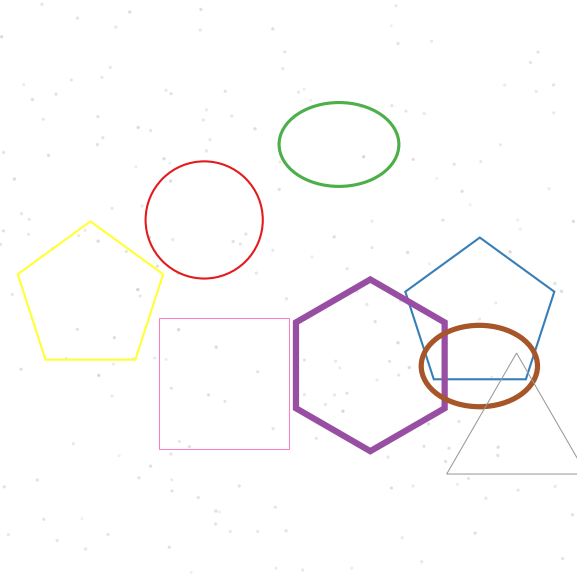[{"shape": "circle", "thickness": 1, "radius": 0.51, "center": [0.354, 0.618]}, {"shape": "pentagon", "thickness": 1, "radius": 0.68, "center": [0.831, 0.452]}, {"shape": "oval", "thickness": 1.5, "radius": 0.52, "center": [0.587, 0.749]}, {"shape": "hexagon", "thickness": 3, "radius": 0.74, "center": [0.641, 0.367]}, {"shape": "pentagon", "thickness": 1, "radius": 0.66, "center": [0.157, 0.483]}, {"shape": "oval", "thickness": 2.5, "radius": 0.5, "center": [0.83, 0.365]}, {"shape": "square", "thickness": 0.5, "radius": 0.57, "center": [0.388, 0.336]}, {"shape": "triangle", "thickness": 0.5, "radius": 0.7, "center": [0.894, 0.248]}]